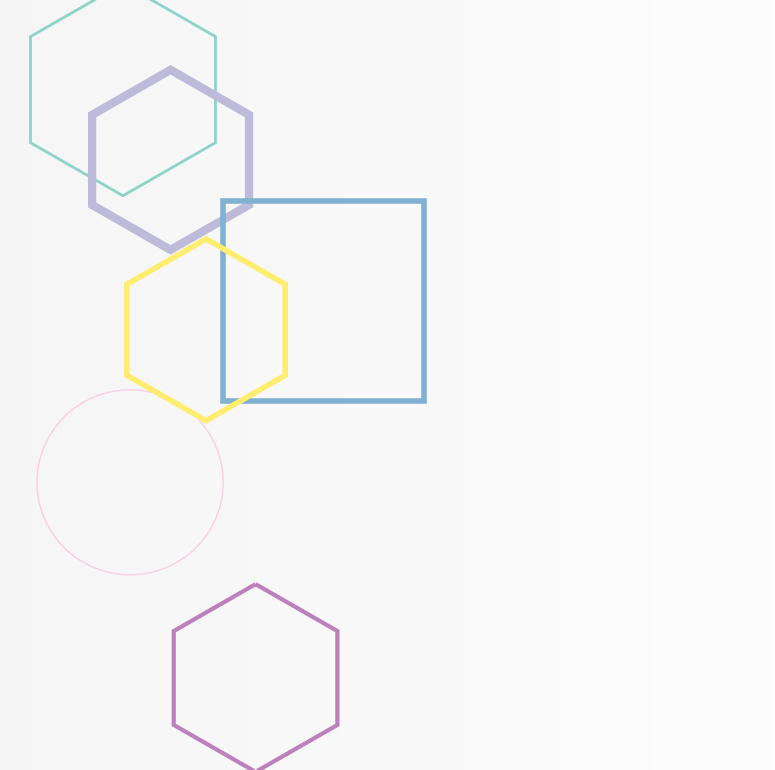[{"shape": "hexagon", "thickness": 1, "radius": 0.69, "center": [0.159, 0.884]}, {"shape": "hexagon", "thickness": 3, "radius": 0.58, "center": [0.22, 0.792]}, {"shape": "square", "thickness": 2, "radius": 0.65, "center": [0.418, 0.609]}, {"shape": "circle", "thickness": 0.5, "radius": 0.6, "center": [0.168, 0.374]}, {"shape": "hexagon", "thickness": 1.5, "radius": 0.61, "center": [0.33, 0.119]}, {"shape": "hexagon", "thickness": 2, "radius": 0.59, "center": [0.266, 0.572]}]